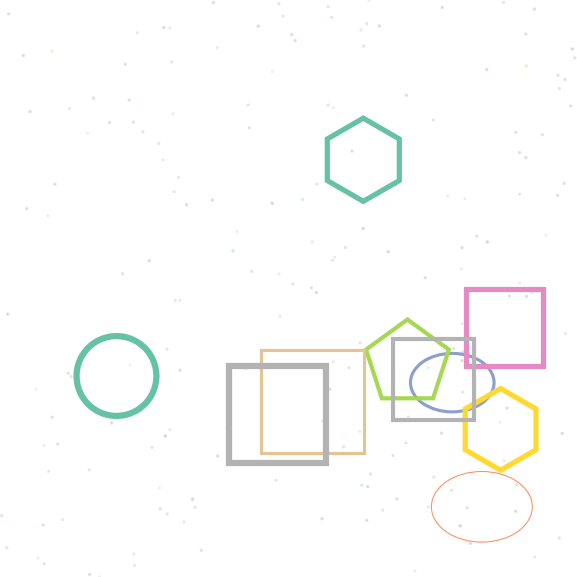[{"shape": "hexagon", "thickness": 2.5, "radius": 0.36, "center": [0.629, 0.722]}, {"shape": "circle", "thickness": 3, "radius": 0.35, "center": [0.202, 0.348]}, {"shape": "oval", "thickness": 0.5, "radius": 0.44, "center": [0.834, 0.122]}, {"shape": "oval", "thickness": 1.5, "radius": 0.36, "center": [0.783, 0.337]}, {"shape": "square", "thickness": 2.5, "radius": 0.33, "center": [0.874, 0.432]}, {"shape": "pentagon", "thickness": 2, "radius": 0.38, "center": [0.706, 0.37]}, {"shape": "hexagon", "thickness": 2.5, "radius": 0.35, "center": [0.867, 0.256]}, {"shape": "square", "thickness": 1.5, "radius": 0.45, "center": [0.541, 0.303]}, {"shape": "square", "thickness": 3, "radius": 0.42, "center": [0.48, 0.281]}, {"shape": "square", "thickness": 2, "radius": 0.35, "center": [0.75, 0.342]}]